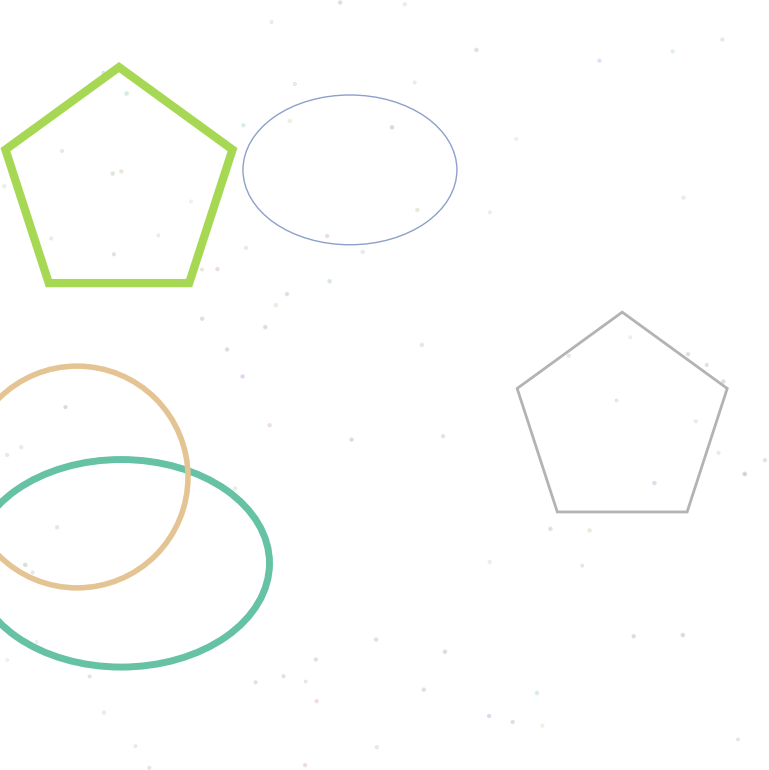[{"shape": "oval", "thickness": 2.5, "radius": 0.96, "center": [0.157, 0.268]}, {"shape": "oval", "thickness": 0.5, "radius": 0.69, "center": [0.454, 0.779]}, {"shape": "pentagon", "thickness": 3, "radius": 0.78, "center": [0.155, 0.758]}, {"shape": "circle", "thickness": 2, "radius": 0.72, "center": [0.1, 0.381]}, {"shape": "pentagon", "thickness": 1, "radius": 0.72, "center": [0.808, 0.451]}]